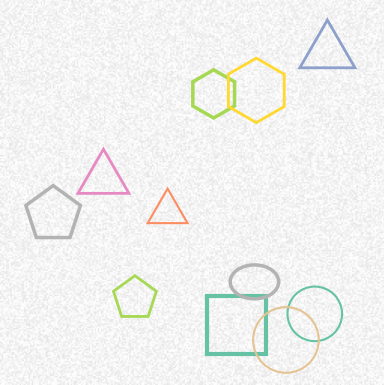[{"shape": "circle", "thickness": 1.5, "radius": 0.35, "center": [0.818, 0.185]}, {"shape": "square", "thickness": 3, "radius": 0.38, "center": [0.614, 0.156]}, {"shape": "triangle", "thickness": 1.5, "radius": 0.3, "center": [0.435, 0.45]}, {"shape": "triangle", "thickness": 2, "radius": 0.41, "center": [0.85, 0.865]}, {"shape": "triangle", "thickness": 2, "radius": 0.38, "center": [0.269, 0.536]}, {"shape": "hexagon", "thickness": 2.5, "radius": 0.31, "center": [0.555, 0.756]}, {"shape": "pentagon", "thickness": 2, "radius": 0.29, "center": [0.35, 0.225]}, {"shape": "hexagon", "thickness": 2, "radius": 0.42, "center": [0.666, 0.765]}, {"shape": "circle", "thickness": 1.5, "radius": 0.43, "center": [0.743, 0.117]}, {"shape": "pentagon", "thickness": 2.5, "radius": 0.37, "center": [0.138, 0.443]}, {"shape": "oval", "thickness": 2.5, "radius": 0.31, "center": [0.661, 0.268]}]